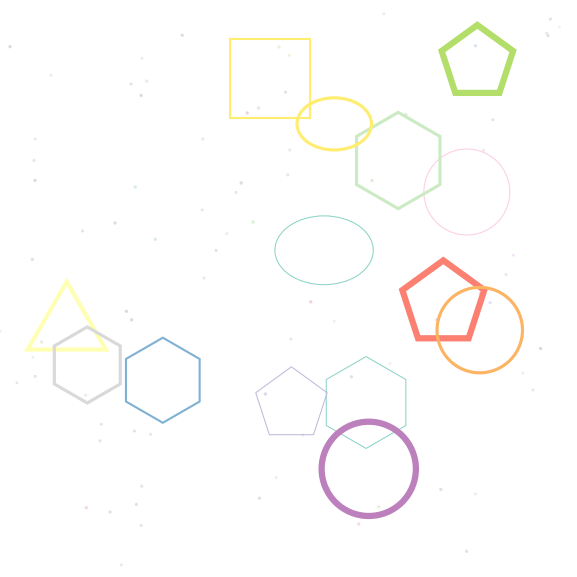[{"shape": "oval", "thickness": 0.5, "radius": 0.43, "center": [0.561, 0.566]}, {"shape": "hexagon", "thickness": 0.5, "radius": 0.4, "center": [0.634, 0.302]}, {"shape": "triangle", "thickness": 2, "radius": 0.39, "center": [0.116, 0.433]}, {"shape": "pentagon", "thickness": 0.5, "radius": 0.32, "center": [0.505, 0.299]}, {"shape": "pentagon", "thickness": 3, "radius": 0.37, "center": [0.768, 0.474]}, {"shape": "hexagon", "thickness": 1, "radius": 0.37, "center": [0.282, 0.341]}, {"shape": "circle", "thickness": 1.5, "radius": 0.37, "center": [0.831, 0.428]}, {"shape": "pentagon", "thickness": 3, "radius": 0.32, "center": [0.827, 0.891]}, {"shape": "circle", "thickness": 0.5, "radius": 0.37, "center": [0.808, 0.667]}, {"shape": "hexagon", "thickness": 1.5, "radius": 0.33, "center": [0.151, 0.367]}, {"shape": "circle", "thickness": 3, "radius": 0.41, "center": [0.639, 0.187]}, {"shape": "hexagon", "thickness": 1.5, "radius": 0.42, "center": [0.69, 0.721]}, {"shape": "oval", "thickness": 1.5, "radius": 0.32, "center": [0.579, 0.785]}, {"shape": "square", "thickness": 1, "radius": 0.34, "center": [0.467, 0.864]}]